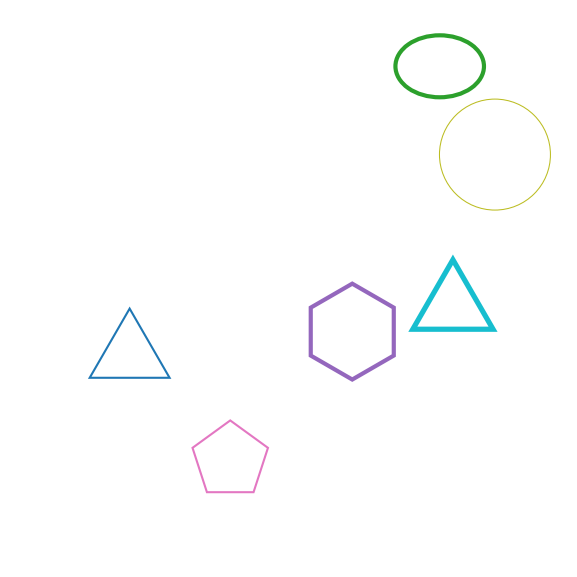[{"shape": "triangle", "thickness": 1, "radius": 0.4, "center": [0.224, 0.385]}, {"shape": "oval", "thickness": 2, "radius": 0.38, "center": [0.761, 0.884]}, {"shape": "hexagon", "thickness": 2, "radius": 0.42, "center": [0.61, 0.425]}, {"shape": "pentagon", "thickness": 1, "radius": 0.34, "center": [0.399, 0.202]}, {"shape": "circle", "thickness": 0.5, "radius": 0.48, "center": [0.857, 0.731]}, {"shape": "triangle", "thickness": 2.5, "radius": 0.4, "center": [0.784, 0.469]}]